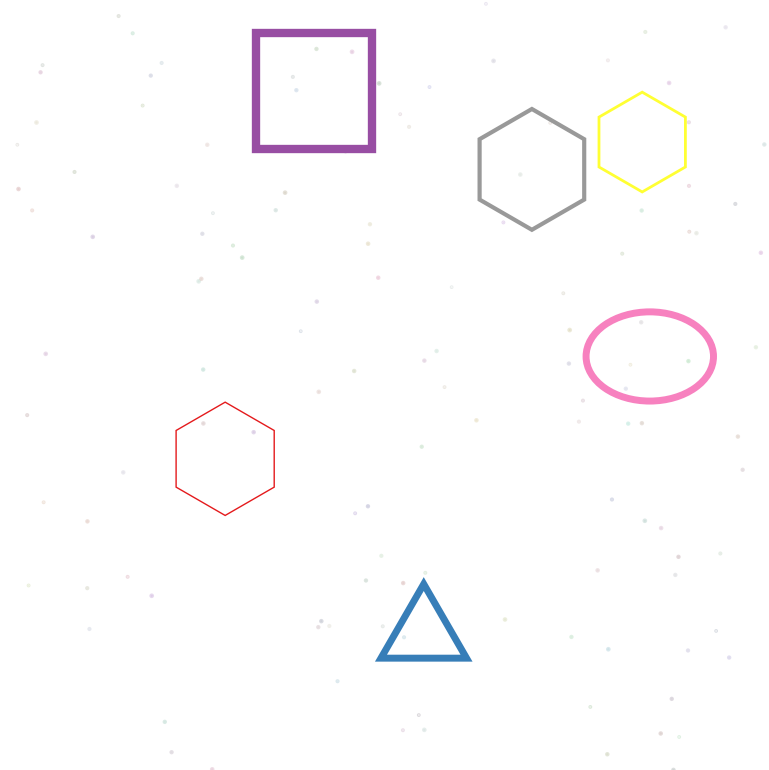[{"shape": "hexagon", "thickness": 0.5, "radius": 0.37, "center": [0.292, 0.404]}, {"shape": "triangle", "thickness": 2.5, "radius": 0.32, "center": [0.55, 0.177]}, {"shape": "square", "thickness": 3, "radius": 0.38, "center": [0.408, 0.882]}, {"shape": "hexagon", "thickness": 1, "radius": 0.32, "center": [0.834, 0.816]}, {"shape": "oval", "thickness": 2.5, "radius": 0.41, "center": [0.844, 0.537]}, {"shape": "hexagon", "thickness": 1.5, "radius": 0.39, "center": [0.691, 0.78]}]